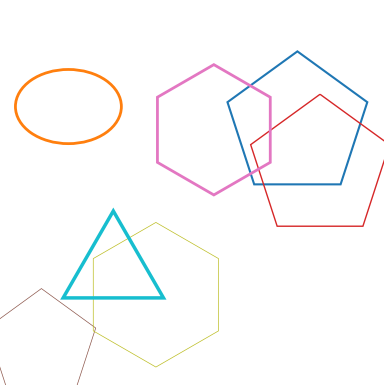[{"shape": "pentagon", "thickness": 1.5, "radius": 0.95, "center": [0.772, 0.676]}, {"shape": "oval", "thickness": 2, "radius": 0.69, "center": [0.178, 0.723]}, {"shape": "pentagon", "thickness": 1, "radius": 0.95, "center": [0.831, 0.566]}, {"shape": "pentagon", "thickness": 0.5, "radius": 0.74, "center": [0.108, 0.102]}, {"shape": "hexagon", "thickness": 2, "radius": 0.85, "center": [0.555, 0.663]}, {"shape": "hexagon", "thickness": 0.5, "radius": 0.94, "center": [0.405, 0.234]}, {"shape": "triangle", "thickness": 2.5, "radius": 0.75, "center": [0.294, 0.301]}]